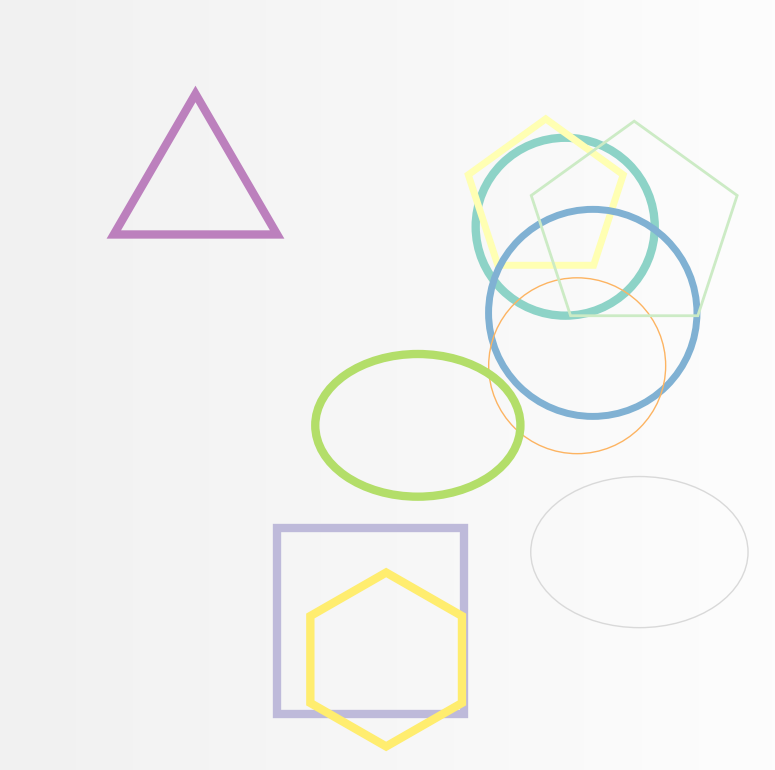[{"shape": "circle", "thickness": 3, "radius": 0.58, "center": [0.729, 0.706]}, {"shape": "pentagon", "thickness": 2.5, "radius": 0.53, "center": [0.704, 0.741]}, {"shape": "square", "thickness": 3, "radius": 0.61, "center": [0.478, 0.193]}, {"shape": "circle", "thickness": 2.5, "radius": 0.67, "center": [0.765, 0.594]}, {"shape": "circle", "thickness": 0.5, "radius": 0.57, "center": [0.745, 0.525]}, {"shape": "oval", "thickness": 3, "radius": 0.66, "center": [0.539, 0.448]}, {"shape": "oval", "thickness": 0.5, "radius": 0.7, "center": [0.825, 0.283]}, {"shape": "triangle", "thickness": 3, "radius": 0.61, "center": [0.252, 0.756]}, {"shape": "pentagon", "thickness": 1, "radius": 0.7, "center": [0.818, 0.703]}, {"shape": "hexagon", "thickness": 3, "radius": 0.56, "center": [0.498, 0.144]}]